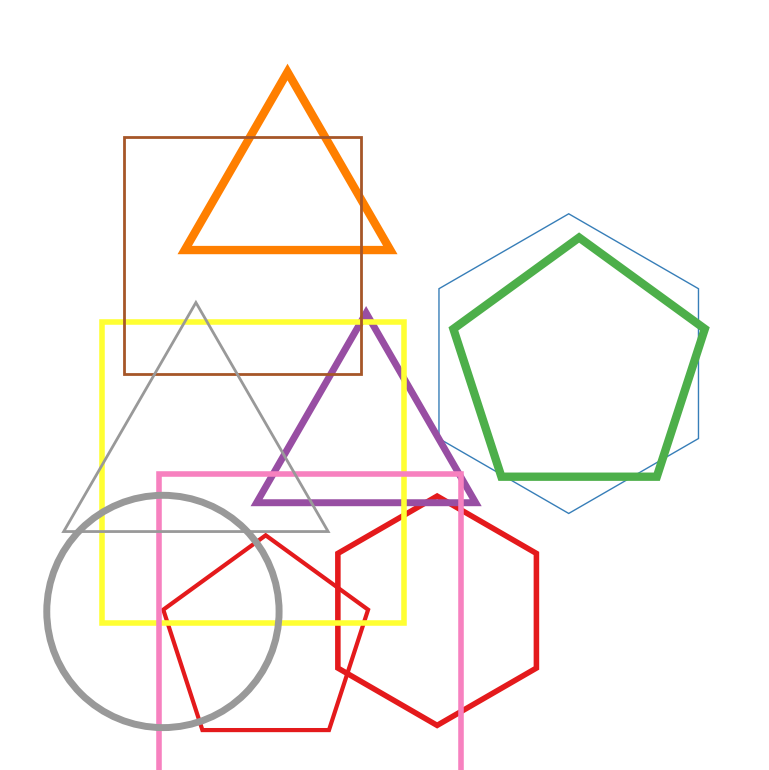[{"shape": "pentagon", "thickness": 1.5, "radius": 0.7, "center": [0.345, 0.165]}, {"shape": "hexagon", "thickness": 2, "radius": 0.74, "center": [0.568, 0.207]}, {"shape": "hexagon", "thickness": 0.5, "radius": 0.97, "center": [0.739, 0.528]}, {"shape": "pentagon", "thickness": 3, "radius": 0.86, "center": [0.752, 0.52]}, {"shape": "triangle", "thickness": 2.5, "radius": 0.82, "center": [0.475, 0.429]}, {"shape": "triangle", "thickness": 3, "radius": 0.77, "center": [0.373, 0.752]}, {"shape": "square", "thickness": 2, "radius": 0.98, "center": [0.329, 0.387]}, {"shape": "square", "thickness": 1, "radius": 0.77, "center": [0.314, 0.669]}, {"shape": "square", "thickness": 2, "radius": 0.98, "center": [0.403, 0.188]}, {"shape": "triangle", "thickness": 1, "radius": 0.99, "center": [0.254, 0.409]}, {"shape": "circle", "thickness": 2.5, "radius": 0.75, "center": [0.212, 0.206]}]